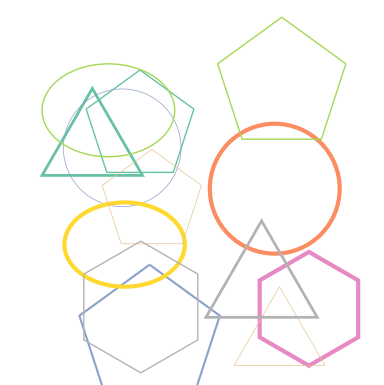[{"shape": "pentagon", "thickness": 1, "radius": 0.74, "center": [0.364, 0.671]}, {"shape": "triangle", "thickness": 2, "radius": 0.75, "center": [0.24, 0.62]}, {"shape": "circle", "thickness": 3, "radius": 0.84, "center": [0.714, 0.51]}, {"shape": "circle", "thickness": 0.5, "radius": 0.76, "center": [0.317, 0.616]}, {"shape": "pentagon", "thickness": 1.5, "radius": 0.96, "center": [0.389, 0.121]}, {"shape": "hexagon", "thickness": 3, "radius": 0.74, "center": [0.802, 0.198]}, {"shape": "oval", "thickness": 1, "radius": 0.86, "center": [0.282, 0.714]}, {"shape": "pentagon", "thickness": 1, "radius": 0.88, "center": [0.732, 0.78]}, {"shape": "oval", "thickness": 3, "radius": 0.78, "center": [0.324, 0.365]}, {"shape": "triangle", "thickness": 0.5, "radius": 0.68, "center": [0.726, 0.119]}, {"shape": "pentagon", "thickness": 0.5, "radius": 0.68, "center": [0.394, 0.477]}, {"shape": "triangle", "thickness": 2, "radius": 0.83, "center": [0.679, 0.259]}, {"shape": "hexagon", "thickness": 1, "radius": 0.85, "center": [0.366, 0.203]}]